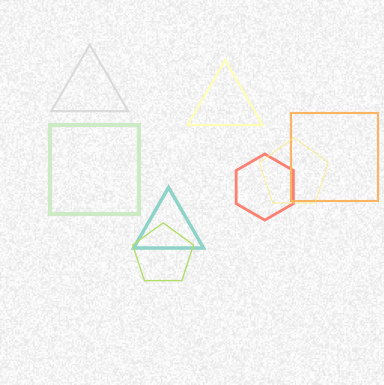[{"shape": "triangle", "thickness": 2.5, "radius": 0.52, "center": [0.438, 0.408]}, {"shape": "triangle", "thickness": 1.5, "radius": 0.56, "center": [0.585, 0.731]}, {"shape": "hexagon", "thickness": 2, "radius": 0.43, "center": [0.688, 0.514]}, {"shape": "square", "thickness": 1.5, "radius": 0.57, "center": [0.869, 0.592]}, {"shape": "pentagon", "thickness": 1, "radius": 0.41, "center": [0.424, 0.338]}, {"shape": "triangle", "thickness": 1.5, "radius": 0.58, "center": [0.233, 0.769]}, {"shape": "square", "thickness": 3, "radius": 0.58, "center": [0.245, 0.56]}, {"shape": "pentagon", "thickness": 0.5, "radius": 0.47, "center": [0.763, 0.549]}]